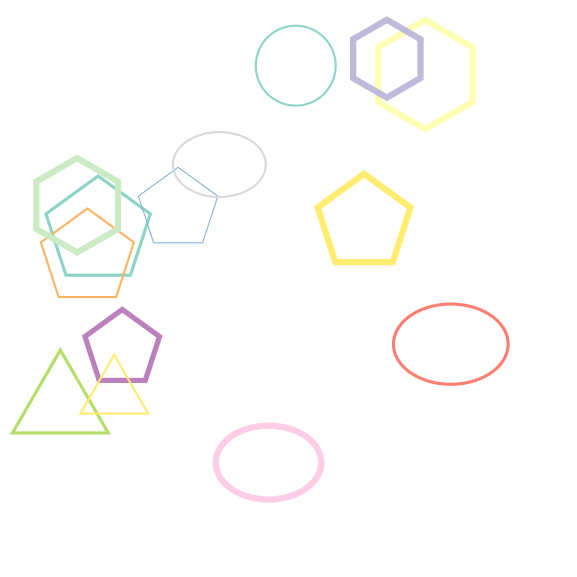[{"shape": "pentagon", "thickness": 1.5, "radius": 0.47, "center": [0.17, 0.599]}, {"shape": "circle", "thickness": 1, "radius": 0.35, "center": [0.512, 0.885]}, {"shape": "hexagon", "thickness": 3, "radius": 0.47, "center": [0.736, 0.87]}, {"shape": "hexagon", "thickness": 3, "radius": 0.34, "center": [0.67, 0.898]}, {"shape": "oval", "thickness": 1.5, "radius": 0.5, "center": [0.781, 0.403]}, {"shape": "pentagon", "thickness": 0.5, "radius": 0.36, "center": [0.308, 0.637]}, {"shape": "pentagon", "thickness": 1, "radius": 0.42, "center": [0.151, 0.553]}, {"shape": "triangle", "thickness": 1.5, "radius": 0.48, "center": [0.105, 0.297]}, {"shape": "oval", "thickness": 3, "radius": 0.46, "center": [0.465, 0.198]}, {"shape": "oval", "thickness": 1, "radius": 0.4, "center": [0.38, 0.714]}, {"shape": "pentagon", "thickness": 2.5, "radius": 0.34, "center": [0.212, 0.395]}, {"shape": "hexagon", "thickness": 3, "radius": 0.41, "center": [0.134, 0.644]}, {"shape": "pentagon", "thickness": 3, "radius": 0.42, "center": [0.63, 0.614]}, {"shape": "triangle", "thickness": 1, "radius": 0.34, "center": [0.198, 0.317]}]